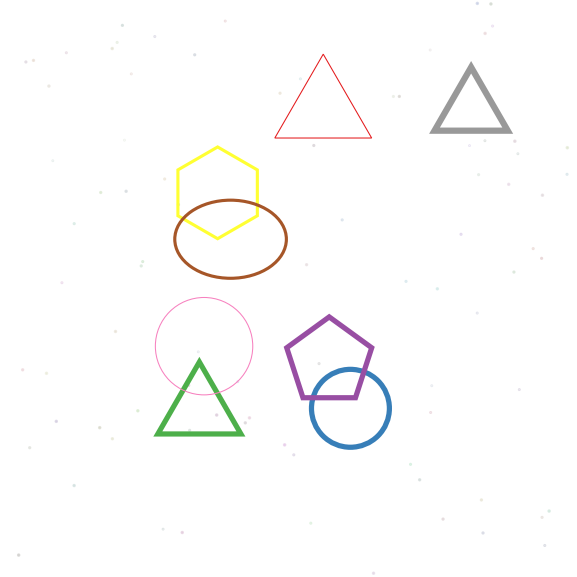[{"shape": "triangle", "thickness": 0.5, "radius": 0.48, "center": [0.56, 0.809]}, {"shape": "circle", "thickness": 2.5, "radius": 0.34, "center": [0.607, 0.292]}, {"shape": "triangle", "thickness": 2.5, "radius": 0.42, "center": [0.345, 0.289]}, {"shape": "pentagon", "thickness": 2.5, "radius": 0.39, "center": [0.57, 0.373]}, {"shape": "hexagon", "thickness": 1.5, "radius": 0.4, "center": [0.377, 0.665]}, {"shape": "oval", "thickness": 1.5, "radius": 0.48, "center": [0.399, 0.585]}, {"shape": "circle", "thickness": 0.5, "radius": 0.42, "center": [0.353, 0.4]}, {"shape": "triangle", "thickness": 3, "radius": 0.37, "center": [0.816, 0.809]}]